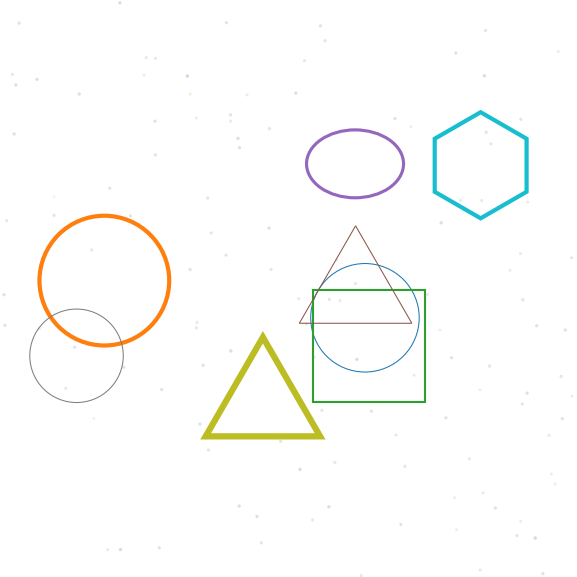[{"shape": "circle", "thickness": 0.5, "radius": 0.47, "center": [0.632, 0.449]}, {"shape": "circle", "thickness": 2, "radius": 0.56, "center": [0.181, 0.513]}, {"shape": "square", "thickness": 1, "radius": 0.48, "center": [0.639, 0.4]}, {"shape": "oval", "thickness": 1.5, "radius": 0.42, "center": [0.615, 0.715]}, {"shape": "triangle", "thickness": 0.5, "radius": 0.56, "center": [0.616, 0.496]}, {"shape": "circle", "thickness": 0.5, "radius": 0.4, "center": [0.133, 0.383]}, {"shape": "triangle", "thickness": 3, "radius": 0.57, "center": [0.455, 0.301]}, {"shape": "hexagon", "thickness": 2, "radius": 0.46, "center": [0.832, 0.713]}]